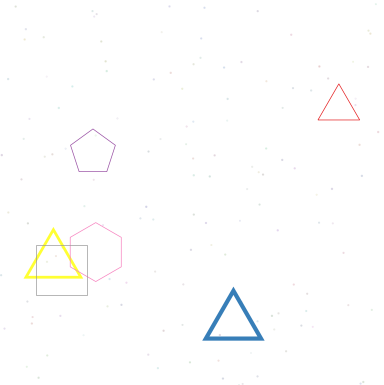[{"shape": "triangle", "thickness": 0.5, "radius": 0.31, "center": [0.88, 0.72]}, {"shape": "triangle", "thickness": 3, "radius": 0.41, "center": [0.606, 0.162]}, {"shape": "pentagon", "thickness": 0.5, "radius": 0.31, "center": [0.241, 0.604]}, {"shape": "triangle", "thickness": 2, "radius": 0.41, "center": [0.139, 0.321]}, {"shape": "hexagon", "thickness": 0.5, "radius": 0.38, "center": [0.249, 0.345]}, {"shape": "square", "thickness": 0.5, "radius": 0.33, "center": [0.16, 0.299]}]